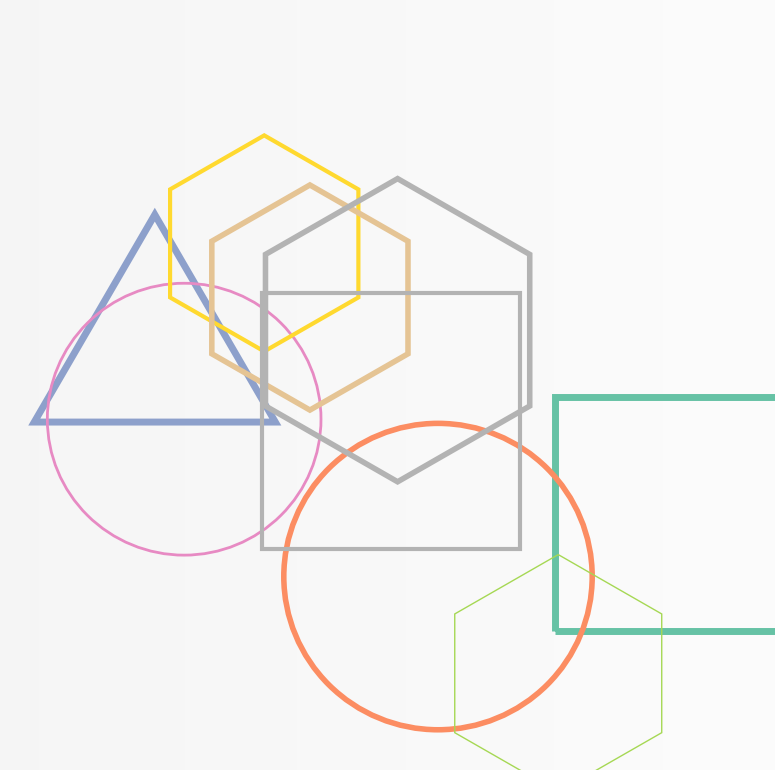[{"shape": "square", "thickness": 2.5, "radius": 0.76, "center": [0.868, 0.333]}, {"shape": "circle", "thickness": 2, "radius": 0.99, "center": [0.565, 0.251]}, {"shape": "triangle", "thickness": 2.5, "radius": 0.9, "center": [0.2, 0.542]}, {"shape": "circle", "thickness": 1, "radius": 0.88, "center": [0.238, 0.456]}, {"shape": "hexagon", "thickness": 0.5, "radius": 0.77, "center": [0.72, 0.126]}, {"shape": "hexagon", "thickness": 1.5, "radius": 0.7, "center": [0.341, 0.684]}, {"shape": "hexagon", "thickness": 2, "radius": 0.73, "center": [0.4, 0.614]}, {"shape": "hexagon", "thickness": 2, "radius": 0.98, "center": [0.513, 0.571]}, {"shape": "square", "thickness": 1.5, "radius": 0.83, "center": [0.505, 0.453]}]